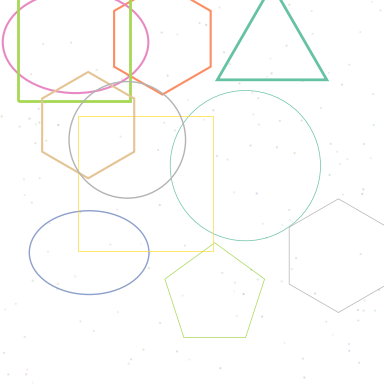[{"shape": "circle", "thickness": 0.5, "radius": 0.98, "center": [0.637, 0.57]}, {"shape": "triangle", "thickness": 2, "radius": 0.82, "center": [0.707, 0.875]}, {"shape": "hexagon", "thickness": 1.5, "radius": 0.72, "center": [0.422, 0.899]}, {"shape": "oval", "thickness": 1, "radius": 0.78, "center": [0.232, 0.344]}, {"shape": "oval", "thickness": 1.5, "radius": 0.95, "center": [0.196, 0.891]}, {"shape": "square", "thickness": 2, "radius": 0.73, "center": [0.192, 0.882]}, {"shape": "pentagon", "thickness": 0.5, "radius": 0.68, "center": [0.558, 0.233]}, {"shape": "square", "thickness": 0.5, "radius": 0.88, "center": [0.378, 0.522]}, {"shape": "hexagon", "thickness": 1.5, "radius": 0.69, "center": [0.229, 0.675]}, {"shape": "hexagon", "thickness": 0.5, "radius": 0.74, "center": [0.879, 0.336]}, {"shape": "circle", "thickness": 1, "radius": 0.76, "center": [0.331, 0.637]}]